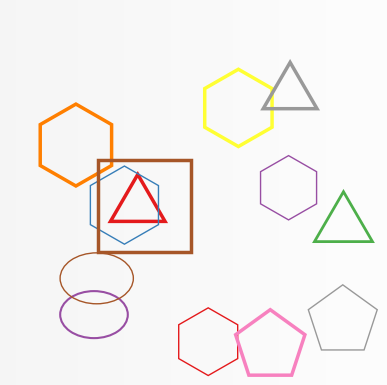[{"shape": "triangle", "thickness": 2.5, "radius": 0.41, "center": [0.356, 0.466]}, {"shape": "hexagon", "thickness": 1, "radius": 0.44, "center": [0.537, 0.113]}, {"shape": "hexagon", "thickness": 1, "radius": 0.51, "center": [0.321, 0.467]}, {"shape": "triangle", "thickness": 2, "radius": 0.43, "center": [0.886, 0.416]}, {"shape": "oval", "thickness": 1.5, "radius": 0.44, "center": [0.243, 0.183]}, {"shape": "hexagon", "thickness": 1, "radius": 0.42, "center": [0.745, 0.512]}, {"shape": "hexagon", "thickness": 2.5, "radius": 0.53, "center": [0.196, 0.623]}, {"shape": "hexagon", "thickness": 2.5, "radius": 0.5, "center": [0.615, 0.72]}, {"shape": "oval", "thickness": 1, "radius": 0.47, "center": [0.25, 0.277]}, {"shape": "square", "thickness": 2.5, "radius": 0.6, "center": [0.374, 0.466]}, {"shape": "pentagon", "thickness": 2.5, "radius": 0.47, "center": [0.697, 0.102]}, {"shape": "triangle", "thickness": 2.5, "radius": 0.4, "center": [0.749, 0.758]}, {"shape": "pentagon", "thickness": 1, "radius": 0.47, "center": [0.885, 0.167]}]